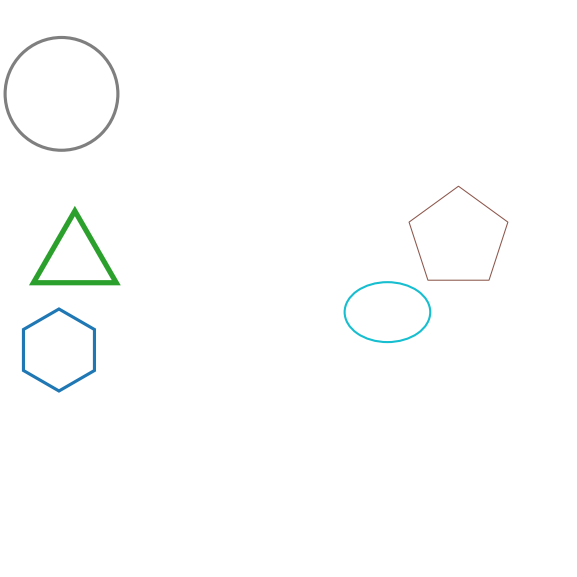[{"shape": "hexagon", "thickness": 1.5, "radius": 0.35, "center": [0.102, 0.393]}, {"shape": "triangle", "thickness": 2.5, "radius": 0.41, "center": [0.13, 0.551]}, {"shape": "pentagon", "thickness": 0.5, "radius": 0.45, "center": [0.794, 0.587]}, {"shape": "circle", "thickness": 1.5, "radius": 0.49, "center": [0.106, 0.837]}, {"shape": "oval", "thickness": 1, "radius": 0.37, "center": [0.671, 0.459]}]